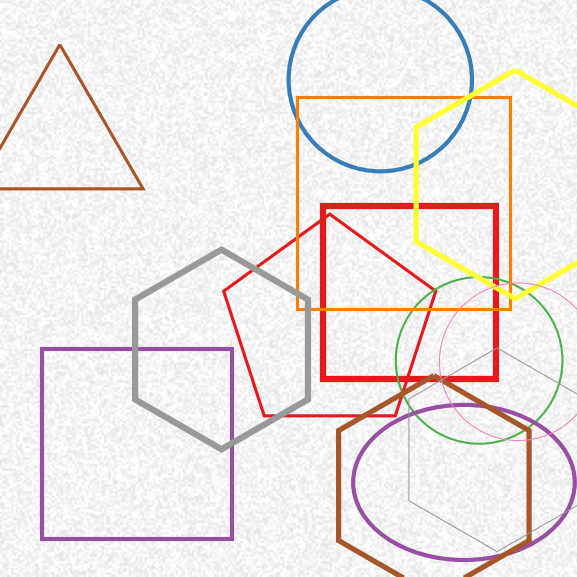[{"shape": "pentagon", "thickness": 1.5, "radius": 0.97, "center": [0.571, 0.435]}, {"shape": "square", "thickness": 3, "radius": 0.75, "center": [0.709, 0.493]}, {"shape": "circle", "thickness": 2, "radius": 0.79, "center": [0.659, 0.861]}, {"shape": "circle", "thickness": 1, "radius": 0.72, "center": [0.83, 0.375]}, {"shape": "square", "thickness": 2, "radius": 0.82, "center": [0.237, 0.23]}, {"shape": "oval", "thickness": 2, "radius": 0.96, "center": [0.803, 0.164]}, {"shape": "square", "thickness": 1.5, "radius": 0.92, "center": [0.698, 0.647]}, {"shape": "hexagon", "thickness": 2.5, "radius": 0.99, "center": [0.892, 0.68]}, {"shape": "triangle", "thickness": 1.5, "radius": 0.83, "center": [0.104, 0.755]}, {"shape": "hexagon", "thickness": 2.5, "radius": 0.95, "center": [0.751, 0.158]}, {"shape": "circle", "thickness": 0.5, "radius": 0.68, "center": [0.897, 0.373]}, {"shape": "hexagon", "thickness": 3, "radius": 0.86, "center": [0.384, 0.394]}, {"shape": "hexagon", "thickness": 0.5, "radius": 0.88, "center": [0.861, 0.22]}]